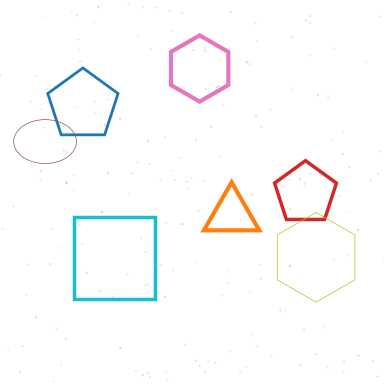[{"shape": "pentagon", "thickness": 2, "radius": 0.48, "center": [0.215, 0.727]}, {"shape": "triangle", "thickness": 3, "radius": 0.42, "center": [0.601, 0.443]}, {"shape": "pentagon", "thickness": 2.5, "radius": 0.42, "center": [0.794, 0.498]}, {"shape": "oval", "thickness": 0.5, "radius": 0.41, "center": [0.117, 0.632]}, {"shape": "hexagon", "thickness": 3, "radius": 0.43, "center": [0.519, 0.822]}, {"shape": "hexagon", "thickness": 0.5, "radius": 0.58, "center": [0.821, 0.332]}, {"shape": "square", "thickness": 2.5, "radius": 0.53, "center": [0.297, 0.33]}]